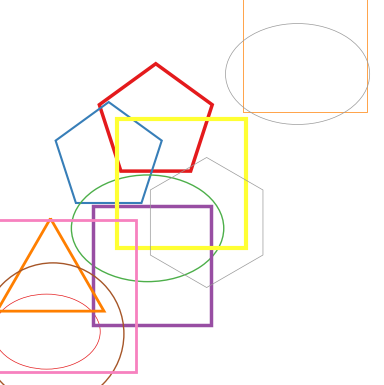[{"shape": "oval", "thickness": 0.5, "radius": 0.7, "center": [0.121, 0.139]}, {"shape": "pentagon", "thickness": 2.5, "radius": 0.77, "center": [0.405, 0.68]}, {"shape": "pentagon", "thickness": 1.5, "radius": 0.72, "center": [0.282, 0.59]}, {"shape": "oval", "thickness": 1, "radius": 0.99, "center": [0.383, 0.407]}, {"shape": "square", "thickness": 2.5, "radius": 0.77, "center": [0.395, 0.31]}, {"shape": "square", "thickness": 0.5, "radius": 0.8, "center": [0.792, 0.868]}, {"shape": "triangle", "thickness": 2, "radius": 0.8, "center": [0.131, 0.272]}, {"shape": "square", "thickness": 3, "radius": 0.84, "center": [0.472, 0.524]}, {"shape": "circle", "thickness": 1, "radius": 0.92, "center": [0.138, 0.133]}, {"shape": "square", "thickness": 2, "radius": 0.99, "center": [0.157, 0.23]}, {"shape": "oval", "thickness": 0.5, "radius": 0.94, "center": [0.773, 0.808]}, {"shape": "hexagon", "thickness": 0.5, "radius": 0.84, "center": [0.537, 0.422]}]